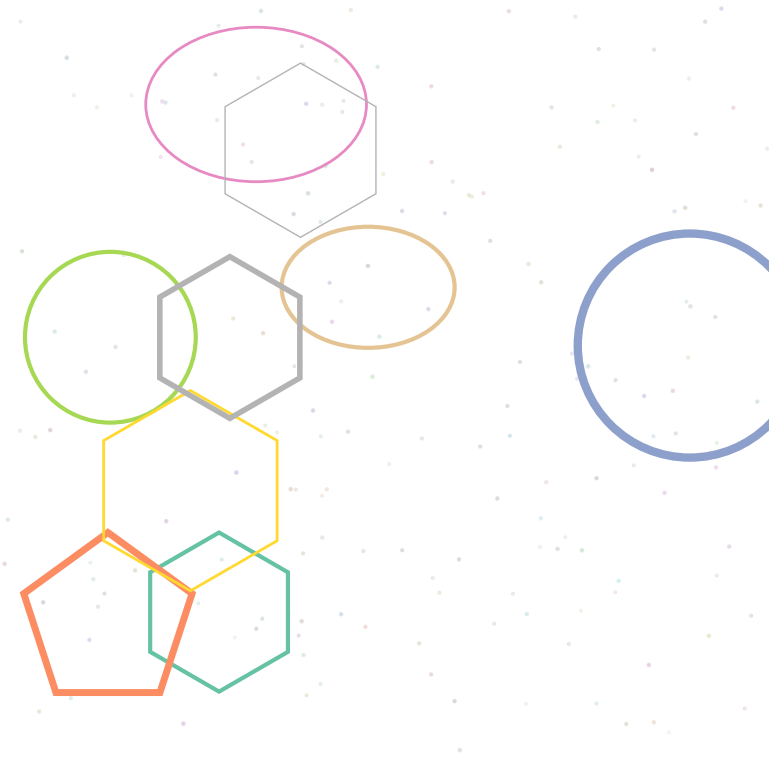[{"shape": "hexagon", "thickness": 1.5, "radius": 0.52, "center": [0.284, 0.205]}, {"shape": "pentagon", "thickness": 2.5, "radius": 0.57, "center": [0.14, 0.194]}, {"shape": "circle", "thickness": 3, "radius": 0.73, "center": [0.896, 0.551]}, {"shape": "oval", "thickness": 1, "radius": 0.72, "center": [0.333, 0.864]}, {"shape": "circle", "thickness": 1.5, "radius": 0.55, "center": [0.143, 0.562]}, {"shape": "hexagon", "thickness": 1, "radius": 0.65, "center": [0.247, 0.363]}, {"shape": "oval", "thickness": 1.5, "radius": 0.56, "center": [0.478, 0.627]}, {"shape": "hexagon", "thickness": 2, "radius": 0.52, "center": [0.299, 0.562]}, {"shape": "hexagon", "thickness": 0.5, "radius": 0.57, "center": [0.39, 0.805]}]